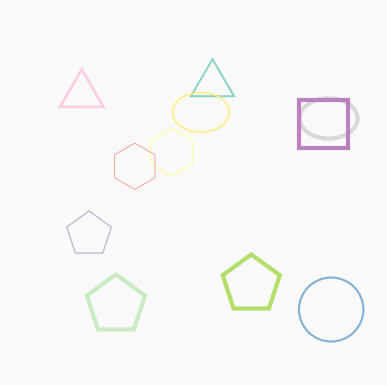[{"shape": "triangle", "thickness": 1.5, "radius": 0.32, "center": [0.548, 0.782]}, {"shape": "hexagon", "thickness": 1, "radius": 0.31, "center": [0.443, 0.605]}, {"shape": "pentagon", "thickness": 1, "radius": 0.3, "center": [0.23, 0.392]}, {"shape": "hexagon", "thickness": 0.5, "radius": 0.3, "center": [0.348, 0.568]}, {"shape": "circle", "thickness": 1.5, "radius": 0.42, "center": [0.855, 0.196]}, {"shape": "pentagon", "thickness": 3, "radius": 0.39, "center": [0.649, 0.261]}, {"shape": "triangle", "thickness": 2, "radius": 0.32, "center": [0.211, 0.755]}, {"shape": "oval", "thickness": 3, "radius": 0.37, "center": [0.848, 0.692]}, {"shape": "square", "thickness": 3, "radius": 0.31, "center": [0.835, 0.678]}, {"shape": "pentagon", "thickness": 3, "radius": 0.4, "center": [0.299, 0.208]}, {"shape": "oval", "thickness": 1, "radius": 0.37, "center": [0.519, 0.708]}]